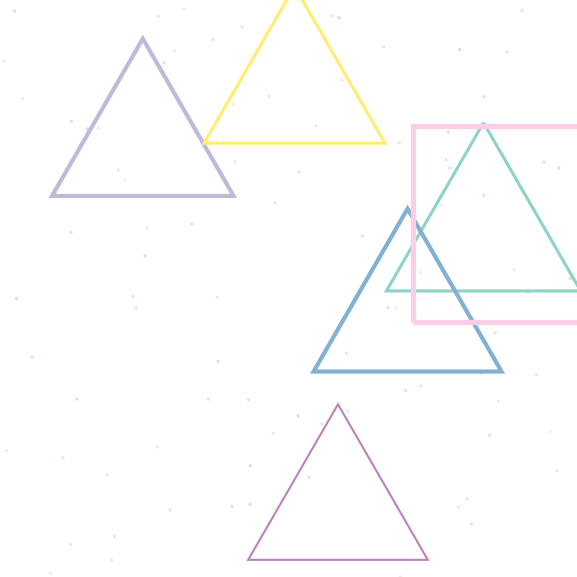[{"shape": "triangle", "thickness": 1.5, "radius": 0.97, "center": [0.837, 0.592]}, {"shape": "triangle", "thickness": 2, "radius": 0.91, "center": [0.247, 0.751]}, {"shape": "triangle", "thickness": 2, "radius": 0.94, "center": [0.706, 0.45]}, {"shape": "square", "thickness": 2.5, "radius": 0.85, "center": [0.885, 0.611]}, {"shape": "triangle", "thickness": 1, "radius": 0.9, "center": [0.585, 0.12]}, {"shape": "triangle", "thickness": 1.5, "radius": 0.9, "center": [0.51, 0.842]}]